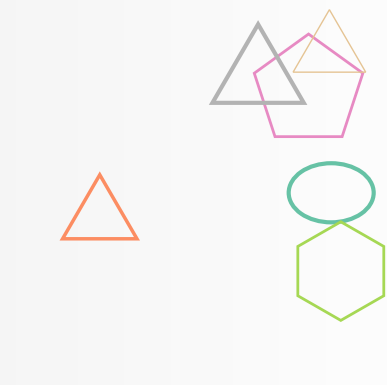[{"shape": "oval", "thickness": 3, "radius": 0.55, "center": [0.855, 0.499]}, {"shape": "triangle", "thickness": 2.5, "radius": 0.55, "center": [0.257, 0.435]}, {"shape": "pentagon", "thickness": 2, "radius": 0.74, "center": [0.796, 0.764]}, {"shape": "hexagon", "thickness": 2, "radius": 0.64, "center": [0.88, 0.296]}, {"shape": "triangle", "thickness": 1, "radius": 0.54, "center": [0.85, 0.867]}, {"shape": "triangle", "thickness": 3, "radius": 0.68, "center": [0.666, 0.801]}]